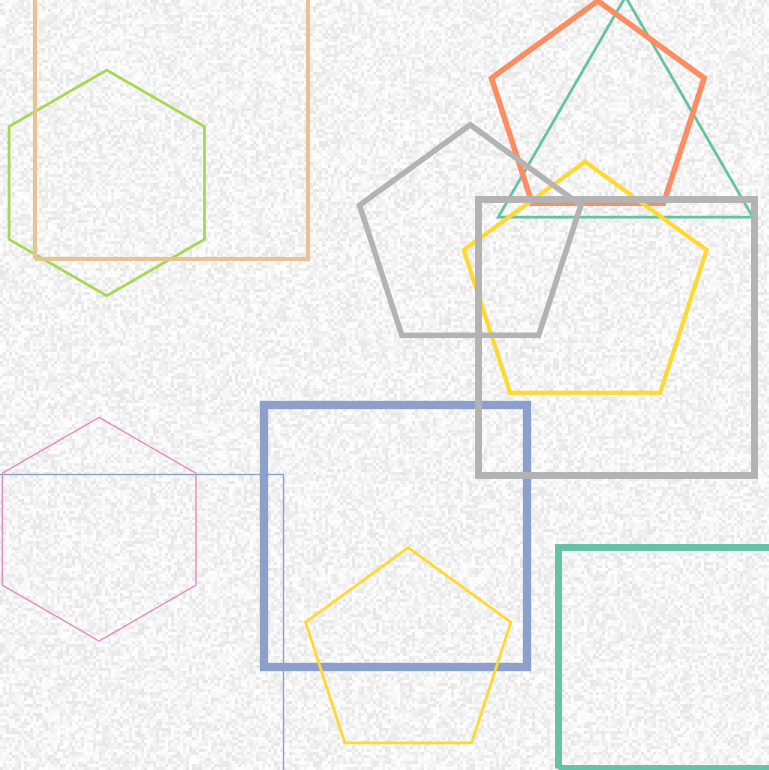[{"shape": "square", "thickness": 2.5, "radius": 0.72, "center": [0.867, 0.146]}, {"shape": "triangle", "thickness": 1, "radius": 0.95, "center": [0.812, 0.813]}, {"shape": "pentagon", "thickness": 2, "radius": 0.73, "center": [0.776, 0.854]}, {"shape": "square", "thickness": 0.5, "radius": 0.99, "center": [0.169, 0.185]}, {"shape": "square", "thickness": 3, "radius": 0.85, "center": [0.513, 0.304]}, {"shape": "hexagon", "thickness": 0.5, "radius": 0.73, "center": [0.129, 0.313]}, {"shape": "hexagon", "thickness": 1, "radius": 0.73, "center": [0.139, 0.762]}, {"shape": "pentagon", "thickness": 1, "radius": 0.7, "center": [0.53, 0.149]}, {"shape": "pentagon", "thickness": 1.5, "radius": 0.83, "center": [0.76, 0.624]}, {"shape": "square", "thickness": 1.5, "radius": 0.89, "center": [0.223, 0.842]}, {"shape": "pentagon", "thickness": 2, "radius": 0.76, "center": [0.611, 0.687]}, {"shape": "square", "thickness": 2.5, "radius": 0.9, "center": [0.8, 0.562]}]